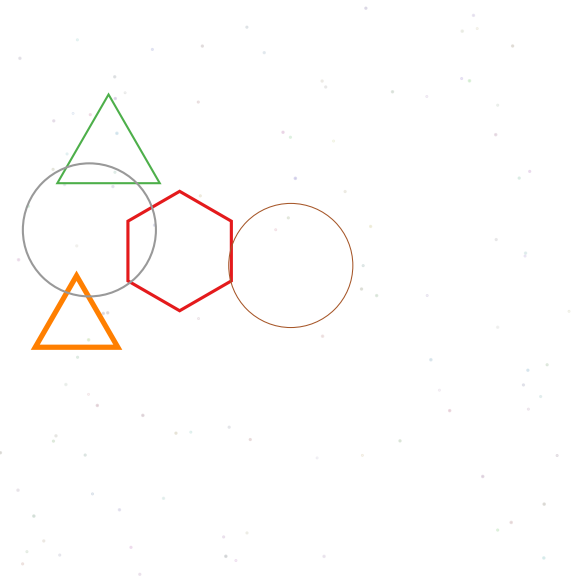[{"shape": "hexagon", "thickness": 1.5, "radius": 0.52, "center": [0.311, 0.564]}, {"shape": "triangle", "thickness": 1, "radius": 0.51, "center": [0.188, 0.733]}, {"shape": "triangle", "thickness": 2.5, "radius": 0.41, "center": [0.133, 0.439]}, {"shape": "circle", "thickness": 0.5, "radius": 0.54, "center": [0.504, 0.539]}, {"shape": "circle", "thickness": 1, "radius": 0.58, "center": [0.155, 0.601]}]